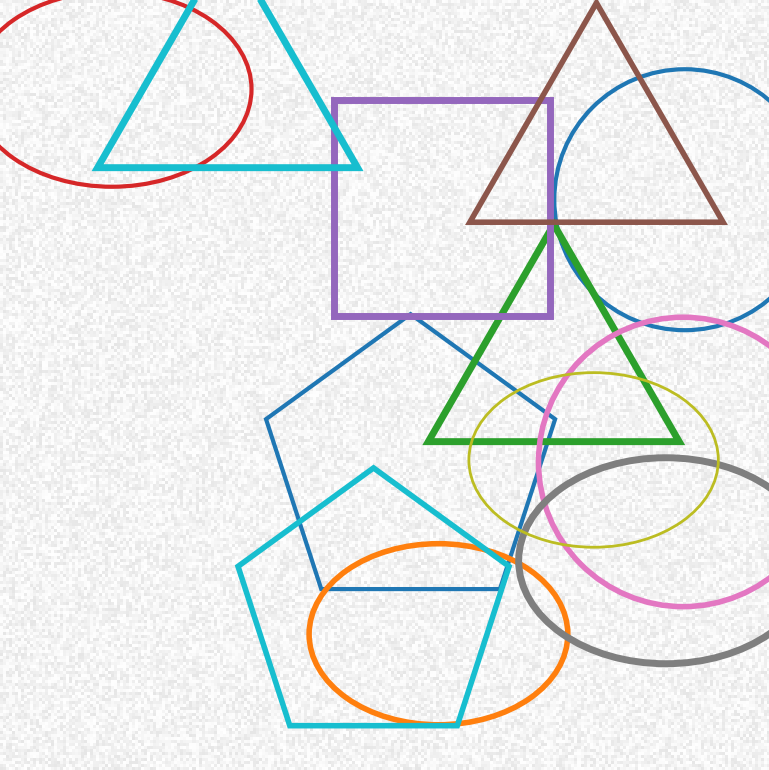[{"shape": "pentagon", "thickness": 1.5, "radius": 0.99, "center": [0.533, 0.395]}, {"shape": "circle", "thickness": 1.5, "radius": 0.85, "center": [0.889, 0.741]}, {"shape": "oval", "thickness": 2, "radius": 0.84, "center": [0.569, 0.176]}, {"shape": "triangle", "thickness": 2.5, "radius": 0.94, "center": [0.719, 0.52]}, {"shape": "oval", "thickness": 1.5, "radius": 0.91, "center": [0.145, 0.884]}, {"shape": "square", "thickness": 2.5, "radius": 0.7, "center": [0.574, 0.73]}, {"shape": "triangle", "thickness": 2, "radius": 0.95, "center": [0.775, 0.806]}, {"shape": "circle", "thickness": 2, "radius": 0.94, "center": [0.887, 0.4]}, {"shape": "oval", "thickness": 2.5, "radius": 0.96, "center": [0.865, 0.272]}, {"shape": "oval", "thickness": 1, "radius": 0.81, "center": [0.771, 0.403]}, {"shape": "triangle", "thickness": 2.5, "radius": 0.97, "center": [0.296, 0.88]}, {"shape": "pentagon", "thickness": 2, "radius": 0.93, "center": [0.485, 0.207]}]